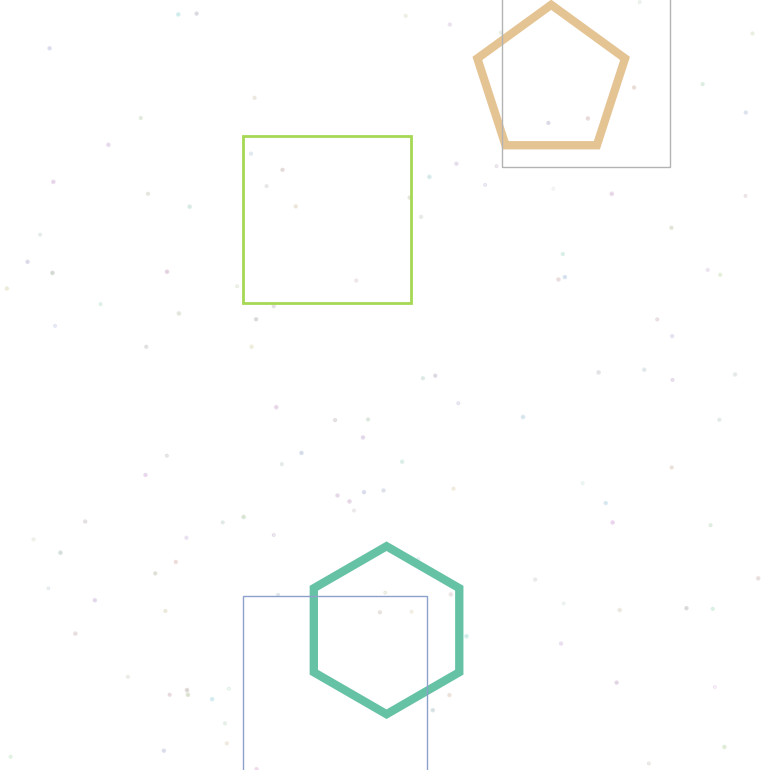[{"shape": "hexagon", "thickness": 3, "radius": 0.55, "center": [0.502, 0.182]}, {"shape": "square", "thickness": 0.5, "radius": 0.6, "center": [0.435, 0.107]}, {"shape": "square", "thickness": 1, "radius": 0.54, "center": [0.424, 0.715]}, {"shape": "pentagon", "thickness": 3, "radius": 0.5, "center": [0.716, 0.893]}, {"shape": "square", "thickness": 0.5, "radius": 0.55, "center": [0.761, 0.892]}]